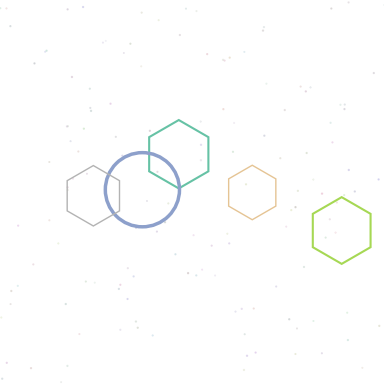[{"shape": "hexagon", "thickness": 1.5, "radius": 0.44, "center": [0.464, 0.599]}, {"shape": "circle", "thickness": 2.5, "radius": 0.48, "center": [0.37, 0.507]}, {"shape": "hexagon", "thickness": 1.5, "radius": 0.43, "center": [0.887, 0.401]}, {"shape": "hexagon", "thickness": 1, "radius": 0.35, "center": [0.655, 0.5]}, {"shape": "hexagon", "thickness": 1, "radius": 0.39, "center": [0.242, 0.491]}]